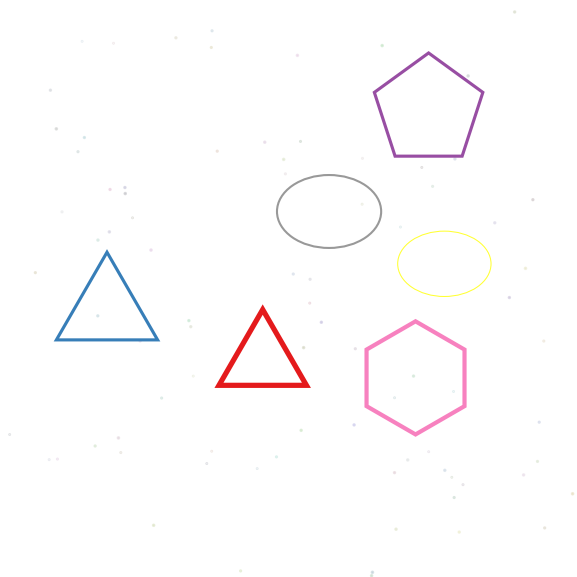[{"shape": "triangle", "thickness": 2.5, "radius": 0.44, "center": [0.455, 0.376]}, {"shape": "triangle", "thickness": 1.5, "radius": 0.51, "center": [0.185, 0.461]}, {"shape": "pentagon", "thickness": 1.5, "radius": 0.49, "center": [0.742, 0.809]}, {"shape": "oval", "thickness": 0.5, "radius": 0.4, "center": [0.769, 0.542]}, {"shape": "hexagon", "thickness": 2, "radius": 0.49, "center": [0.72, 0.345]}, {"shape": "oval", "thickness": 1, "radius": 0.45, "center": [0.57, 0.633]}]